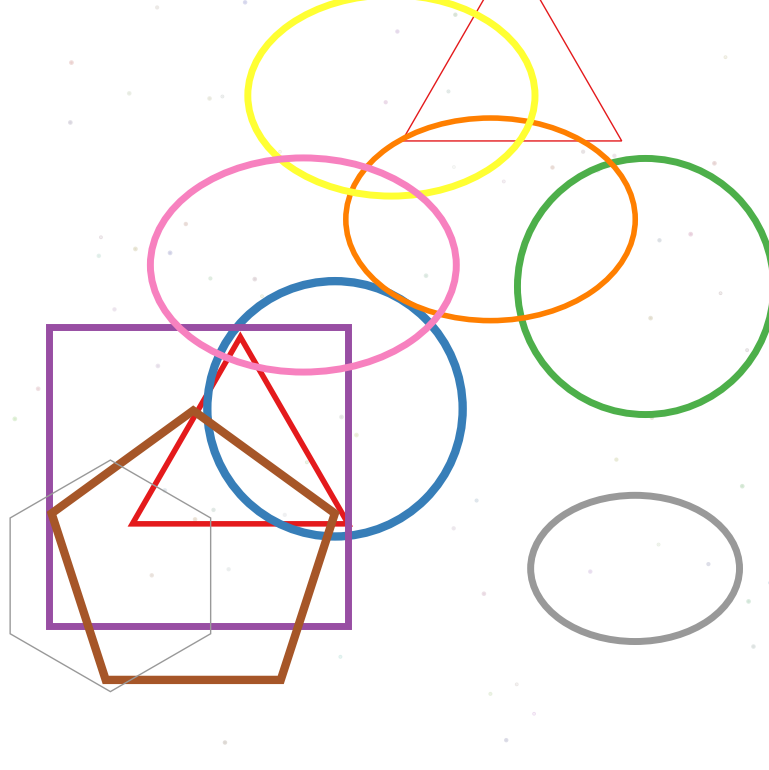[{"shape": "triangle", "thickness": 0.5, "radius": 0.82, "center": [0.665, 0.899]}, {"shape": "triangle", "thickness": 2, "radius": 0.81, "center": [0.312, 0.401]}, {"shape": "circle", "thickness": 3, "radius": 0.83, "center": [0.435, 0.469]}, {"shape": "circle", "thickness": 2.5, "radius": 0.83, "center": [0.838, 0.628]}, {"shape": "square", "thickness": 2.5, "radius": 0.97, "center": [0.257, 0.381]}, {"shape": "oval", "thickness": 2, "radius": 0.94, "center": [0.637, 0.715]}, {"shape": "oval", "thickness": 2.5, "radius": 0.93, "center": [0.508, 0.876]}, {"shape": "pentagon", "thickness": 3, "radius": 0.97, "center": [0.251, 0.273]}, {"shape": "oval", "thickness": 2.5, "radius": 0.99, "center": [0.394, 0.656]}, {"shape": "oval", "thickness": 2.5, "radius": 0.68, "center": [0.825, 0.262]}, {"shape": "hexagon", "thickness": 0.5, "radius": 0.75, "center": [0.143, 0.252]}]